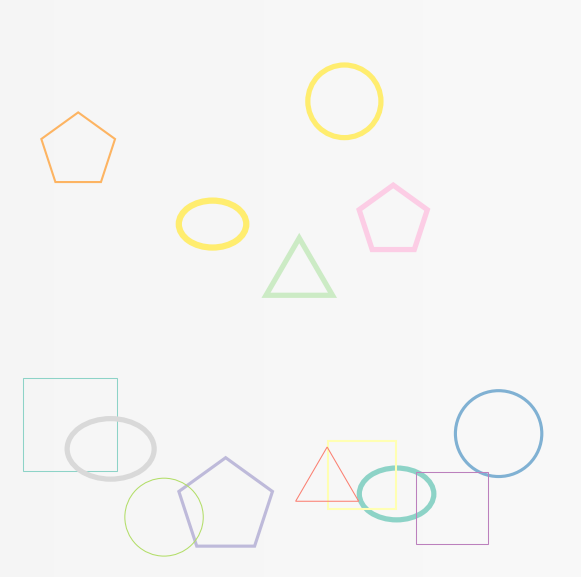[{"shape": "square", "thickness": 0.5, "radius": 0.4, "center": [0.121, 0.264]}, {"shape": "oval", "thickness": 2.5, "radius": 0.32, "center": [0.682, 0.144]}, {"shape": "square", "thickness": 1, "radius": 0.29, "center": [0.623, 0.177]}, {"shape": "pentagon", "thickness": 1.5, "radius": 0.42, "center": [0.388, 0.122]}, {"shape": "triangle", "thickness": 0.5, "radius": 0.31, "center": [0.563, 0.162]}, {"shape": "circle", "thickness": 1.5, "radius": 0.37, "center": [0.858, 0.248]}, {"shape": "pentagon", "thickness": 1, "radius": 0.33, "center": [0.135, 0.738]}, {"shape": "circle", "thickness": 0.5, "radius": 0.34, "center": [0.282, 0.104]}, {"shape": "pentagon", "thickness": 2.5, "radius": 0.31, "center": [0.677, 0.617]}, {"shape": "oval", "thickness": 2.5, "radius": 0.37, "center": [0.19, 0.222]}, {"shape": "square", "thickness": 0.5, "radius": 0.31, "center": [0.778, 0.119]}, {"shape": "triangle", "thickness": 2.5, "radius": 0.33, "center": [0.515, 0.521]}, {"shape": "circle", "thickness": 2.5, "radius": 0.31, "center": [0.592, 0.824]}, {"shape": "oval", "thickness": 3, "radius": 0.29, "center": [0.366, 0.611]}]